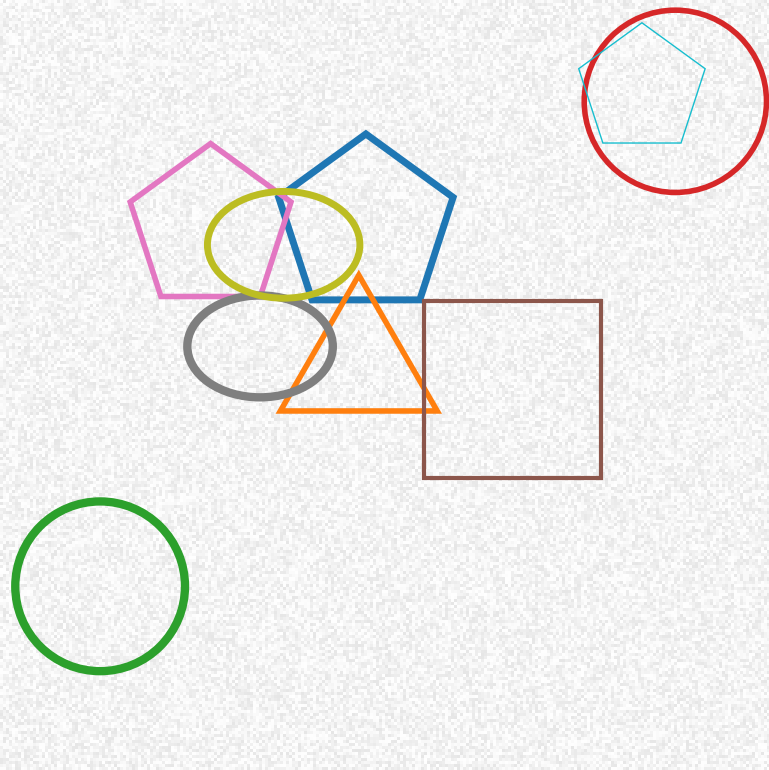[{"shape": "pentagon", "thickness": 2.5, "radius": 0.6, "center": [0.475, 0.707]}, {"shape": "triangle", "thickness": 2, "radius": 0.59, "center": [0.466, 0.525]}, {"shape": "circle", "thickness": 3, "radius": 0.55, "center": [0.13, 0.239]}, {"shape": "circle", "thickness": 2, "radius": 0.59, "center": [0.877, 0.868]}, {"shape": "square", "thickness": 1.5, "radius": 0.58, "center": [0.666, 0.494]}, {"shape": "pentagon", "thickness": 2, "radius": 0.55, "center": [0.273, 0.704]}, {"shape": "oval", "thickness": 3, "radius": 0.47, "center": [0.338, 0.55]}, {"shape": "oval", "thickness": 2.5, "radius": 0.49, "center": [0.368, 0.682]}, {"shape": "pentagon", "thickness": 0.5, "radius": 0.43, "center": [0.834, 0.884]}]